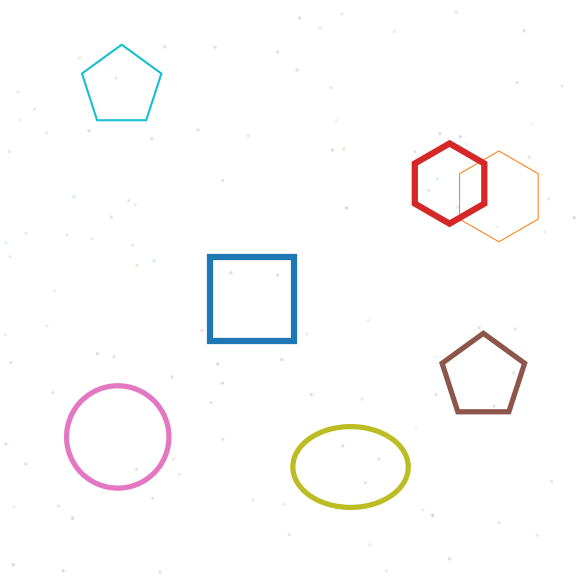[{"shape": "square", "thickness": 3, "radius": 0.36, "center": [0.436, 0.481]}, {"shape": "hexagon", "thickness": 0.5, "radius": 0.39, "center": [0.864, 0.659]}, {"shape": "hexagon", "thickness": 3, "radius": 0.35, "center": [0.778, 0.681]}, {"shape": "pentagon", "thickness": 2.5, "radius": 0.38, "center": [0.837, 0.347]}, {"shape": "circle", "thickness": 2.5, "radius": 0.44, "center": [0.204, 0.243]}, {"shape": "oval", "thickness": 2.5, "radius": 0.5, "center": [0.607, 0.19]}, {"shape": "pentagon", "thickness": 1, "radius": 0.36, "center": [0.211, 0.849]}]